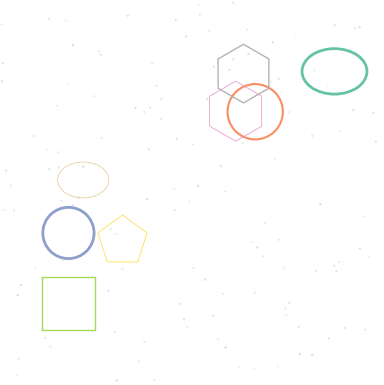[{"shape": "oval", "thickness": 2, "radius": 0.42, "center": [0.869, 0.815]}, {"shape": "circle", "thickness": 1.5, "radius": 0.36, "center": [0.663, 0.71]}, {"shape": "circle", "thickness": 2, "radius": 0.33, "center": [0.178, 0.395]}, {"shape": "hexagon", "thickness": 0.5, "radius": 0.39, "center": [0.612, 0.711]}, {"shape": "square", "thickness": 1, "radius": 0.35, "center": [0.177, 0.211]}, {"shape": "pentagon", "thickness": 0.5, "radius": 0.34, "center": [0.318, 0.374]}, {"shape": "oval", "thickness": 0.5, "radius": 0.33, "center": [0.216, 0.533]}, {"shape": "hexagon", "thickness": 1, "radius": 0.38, "center": [0.632, 0.809]}]